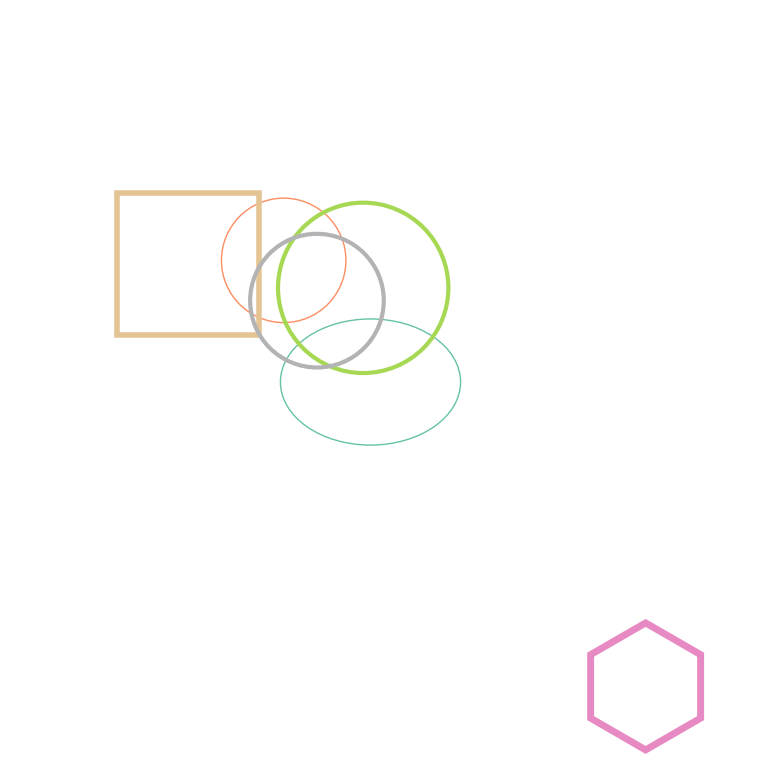[{"shape": "oval", "thickness": 0.5, "radius": 0.58, "center": [0.481, 0.504]}, {"shape": "circle", "thickness": 0.5, "radius": 0.4, "center": [0.368, 0.662]}, {"shape": "hexagon", "thickness": 2.5, "radius": 0.41, "center": [0.838, 0.109]}, {"shape": "circle", "thickness": 1.5, "radius": 0.55, "center": [0.472, 0.626]}, {"shape": "square", "thickness": 2, "radius": 0.46, "center": [0.244, 0.657]}, {"shape": "circle", "thickness": 1.5, "radius": 0.43, "center": [0.412, 0.61]}]